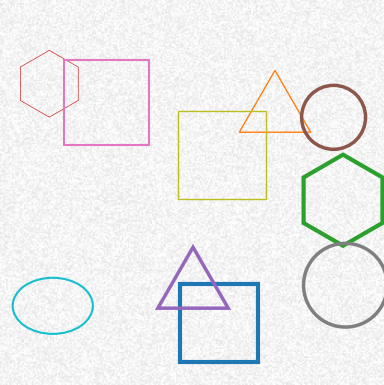[{"shape": "square", "thickness": 3, "radius": 0.51, "center": [0.568, 0.16]}, {"shape": "triangle", "thickness": 1, "radius": 0.54, "center": [0.714, 0.71]}, {"shape": "hexagon", "thickness": 3, "radius": 0.59, "center": [0.891, 0.48]}, {"shape": "hexagon", "thickness": 0.5, "radius": 0.43, "center": [0.128, 0.782]}, {"shape": "triangle", "thickness": 2.5, "radius": 0.53, "center": [0.501, 0.252]}, {"shape": "circle", "thickness": 2.5, "radius": 0.42, "center": [0.866, 0.695]}, {"shape": "square", "thickness": 1.5, "radius": 0.55, "center": [0.276, 0.734]}, {"shape": "circle", "thickness": 2.5, "radius": 0.54, "center": [0.897, 0.259]}, {"shape": "square", "thickness": 1, "radius": 0.57, "center": [0.577, 0.597]}, {"shape": "oval", "thickness": 1.5, "radius": 0.52, "center": [0.137, 0.206]}]